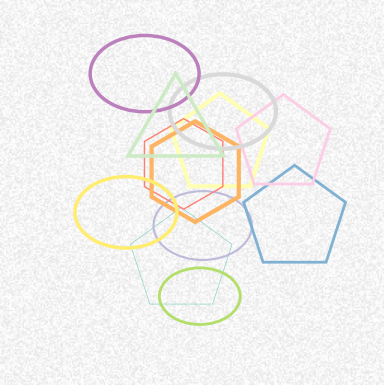[{"shape": "pentagon", "thickness": 0.5, "radius": 0.69, "center": [0.471, 0.322]}, {"shape": "pentagon", "thickness": 3, "radius": 0.67, "center": [0.571, 0.624]}, {"shape": "oval", "thickness": 1.5, "radius": 0.64, "center": [0.526, 0.414]}, {"shape": "hexagon", "thickness": 1, "radius": 0.59, "center": [0.477, 0.574]}, {"shape": "pentagon", "thickness": 2, "radius": 0.7, "center": [0.765, 0.432]}, {"shape": "hexagon", "thickness": 3, "radius": 0.65, "center": [0.507, 0.554]}, {"shape": "oval", "thickness": 2, "radius": 0.53, "center": [0.519, 0.231]}, {"shape": "pentagon", "thickness": 2, "radius": 0.64, "center": [0.736, 0.626]}, {"shape": "oval", "thickness": 3, "radius": 0.69, "center": [0.579, 0.71]}, {"shape": "oval", "thickness": 2.5, "radius": 0.71, "center": [0.376, 0.809]}, {"shape": "triangle", "thickness": 2.5, "radius": 0.71, "center": [0.456, 0.666]}, {"shape": "oval", "thickness": 2.5, "radius": 0.66, "center": [0.327, 0.449]}]